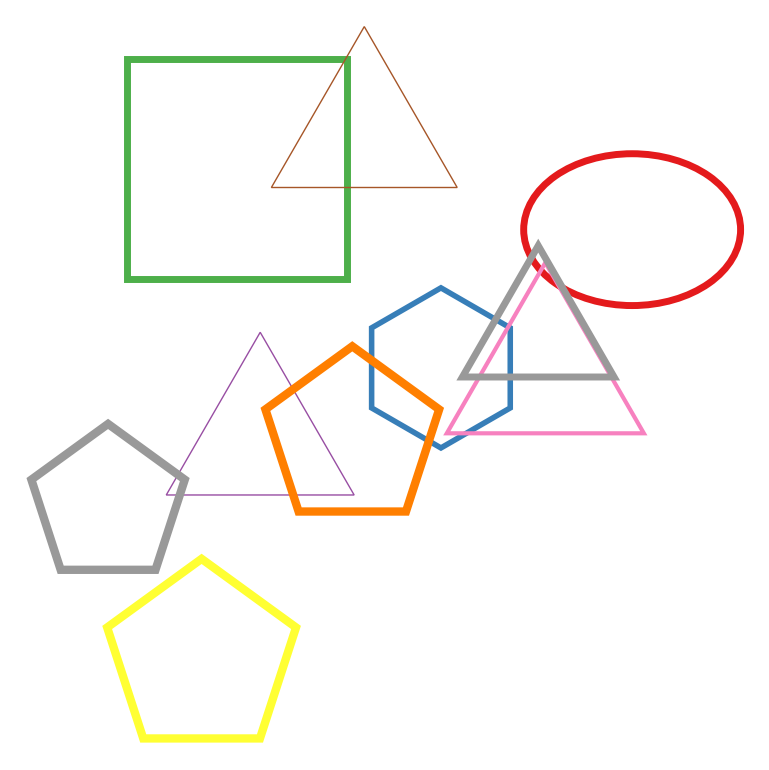[{"shape": "oval", "thickness": 2.5, "radius": 0.7, "center": [0.821, 0.702]}, {"shape": "hexagon", "thickness": 2, "radius": 0.52, "center": [0.573, 0.522]}, {"shape": "square", "thickness": 2.5, "radius": 0.71, "center": [0.308, 0.781]}, {"shape": "triangle", "thickness": 0.5, "radius": 0.7, "center": [0.338, 0.428]}, {"shape": "pentagon", "thickness": 3, "radius": 0.59, "center": [0.458, 0.432]}, {"shape": "pentagon", "thickness": 3, "radius": 0.64, "center": [0.262, 0.145]}, {"shape": "triangle", "thickness": 0.5, "radius": 0.7, "center": [0.473, 0.826]}, {"shape": "triangle", "thickness": 1.5, "radius": 0.74, "center": [0.708, 0.511]}, {"shape": "pentagon", "thickness": 3, "radius": 0.52, "center": [0.14, 0.345]}, {"shape": "triangle", "thickness": 2.5, "radius": 0.57, "center": [0.699, 0.567]}]